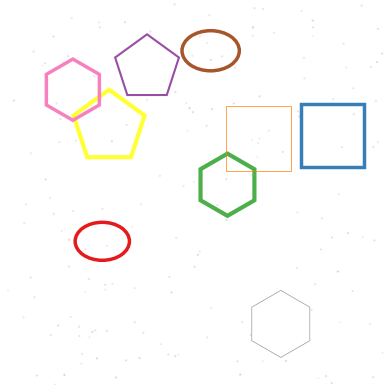[{"shape": "oval", "thickness": 2.5, "radius": 0.35, "center": [0.266, 0.373]}, {"shape": "square", "thickness": 2.5, "radius": 0.41, "center": [0.863, 0.649]}, {"shape": "hexagon", "thickness": 3, "radius": 0.4, "center": [0.591, 0.52]}, {"shape": "pentagon", "thickness": 1.5, "radius": 0.44, "center": [0.382, 0.824]}, {"shape": "square", "thickness": 0.5, "radius": 0.42, "center": [0.672, 0.641]}, {"shape": "pentagon", "thickness": 3, "radius": 0.48, "center": [0.283, 0.67]}, {"shape": "oval", "thickness": 2.5, "radius": 0.37, "center": [0.547, 0.868]}, {"shape": "hexagon", "thickness": 2.5, "radius": 0.4, "center": [0.189, 0.767]}, {"shape": "hexagon", "thickness": 0.5, "radius": 0.44, "center": [0.729, 0.159]}]